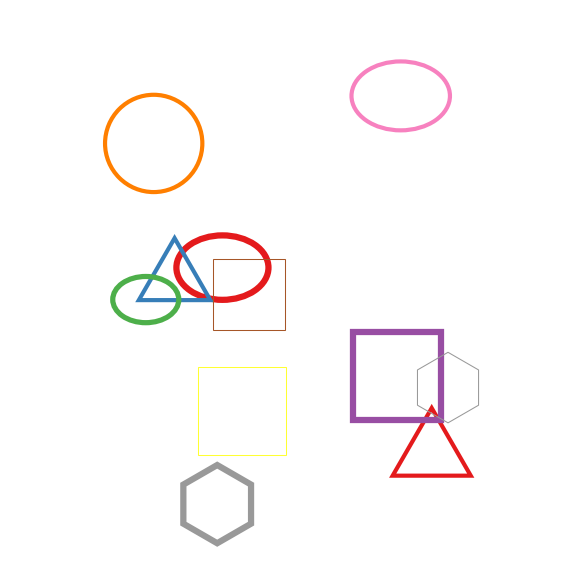[{"shape": "triangle", "thickness": 2, "radius": 0.39, "center": [0.748, 0.214]}, {"shape": "oval", "thickness": 3, "radius": 0.4, "center": [0.385, 0.536]}, {"shape": "triangle", "thickness": 2, "radius": 0.36, "center": [0.302, 0.515]}, {"shape": "oval", "thickness": 2.5, "radius": 0.29, "center": [0.252, 0.48]}, {"shape": "square", "thickness": 3, "radius": 0.38, "center": [0.688, 0.348]}, {"shape": "circle", "thickness": 2, "radius": 0.42, "center": [0.266, 0.751]}, {"shape": "square", "thickness": 0.5, "radius": 0.38, "center": [0.419, 0.287]}, {"shape": "square", "thickness": 0.5, "radius": 0.31, "center": [0.431, 0.49]}, {"shape": "oval", "thickness": 2, "radius": 0.43, "center": [0.694, 0.833]}, {"shape": "hexagon", "thickness": 3, "radius": 0.34, "center": [0.376, 0.126]}, {"shape": "hexagon", "thickness": 0.5, "radius": 0.31, "center": [0.776, 0.328]}]